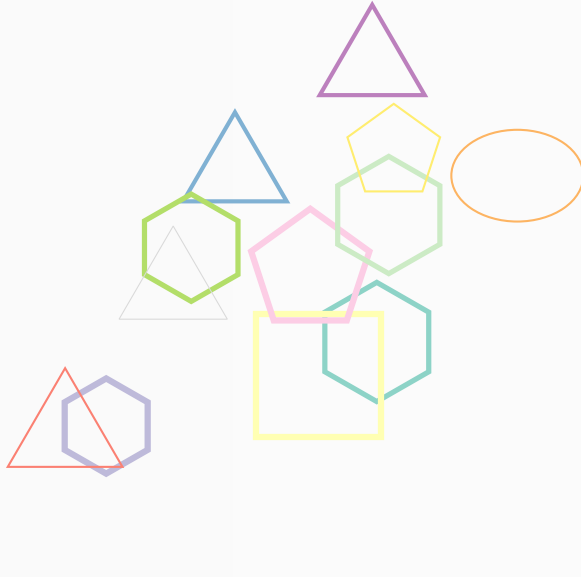[{"shape": "hexagon", "thickness": 2.5, "radius": 0.52, "center": [0.648, 0.407]}, {"shape": "square", "thickness": 3, "radius": 0.53, "center": [0.548, 0.349]}, {"shape": "hexagon", "thickness": 3, "radius": 0.41, "center": [0.183, 0.261]}, {"shape": "triangle", "thickness": 1, "radius": 0.57, "center": [0.112, 0.248]}, {"shape": "triangle", "thickness": 2, "radius": 0.51, "center": [0.404, 0.702]}, {"shape": "oval", "thickness": 1, "radius": 0.57, "center": [0.89, 0.695]}, {"shape": "hexagon", "thickness": 2.5, "radius": 0.46, "center": [0.329, 0.57]}, {"shape": "pentagon", "thickness": 3, "radius": 0.53, "center": [0.534, 0.531]}, {"shape": "triangle", "thickness": 0.5, "radius": 0.54, "center": [0.298, 0.5]}, {"shape": "triangle", "thickness": 2, "radius": 0.52, "center": [0.64, 0.887]}, {"shape": "hexagon", "thickness": 2.5, "radius": 0.51, "center": [0.669, 0.627]}, {"shape": "pentagon", "thickness": 1, "radius": 0.42, "center": [0.677, 0.736]}]